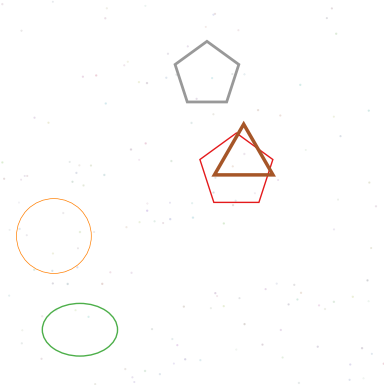[{"shape": "pentagon", "thickness": 1, "radius": 0.5, "center": [0.614, 0.555]}, {"shape": "oval", "thickness": 1, "radius": 0.49, "center": [0.208, 0.144]}, {"shape": "circle", "thickness": 0.5, "radius": 0.49, "center": [0.14, 0.387]}, {"shape": "triangle", "thickness": 2.5, "radius": 0.44, "center": [0.633, 0.59]}, {"shape": "pentagon", "thickness": 2, "radius": 0.44, "center": [0.538, 0.806]}]